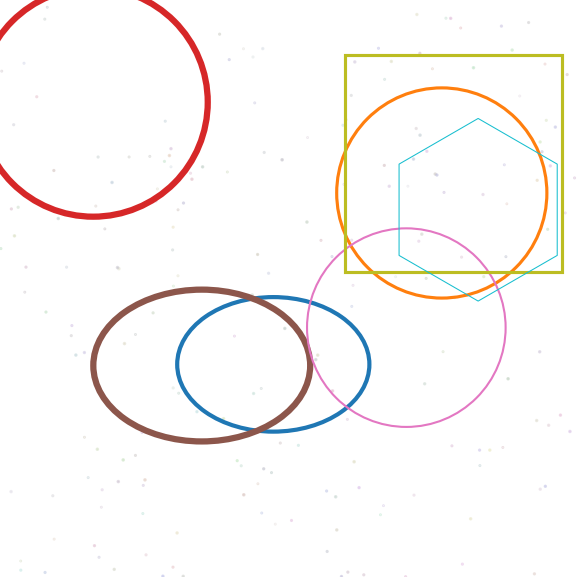[{"shape": "oval", "thickness": 2, "radius": 0.83, "center": [0.473, 0.368]}, {"shape": "circle", "thickness": 1.5, "radius": 0.91, "center": [0.765, 0.665]}, {"shape": "circle", "thickness": 3, "radius": 0.99, "center": [0.161, 0.822]}, {"shape": "oval", "thickness": 3, "radius": 0.94, "center": [0.349, 0.366]}, {"shape": "circle", "thickness": 1, "radius": 0.86, "center": [0.704, 0.432]}, {"shape": "square", "thickness": 1.5, "radius": 0.94, "center": [0.785, 0.717]}, {"shape": "hexagon", "thickness": 0.5, "radius": 0.79, "center": [0.828, 0.636]}]